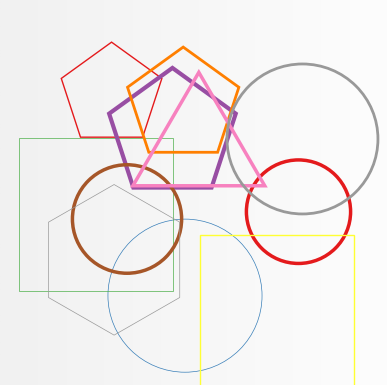[{"shape": "pentagon", "thickness": 1, "radius": 0.68, "center": [0.288, 0.754]}, {"shape": "circle", "thickness": 2.5, "radius": 0.67, "center": [0.77, 0.45]}, {"shape": "circle", "thickness": 0.5, "radius": 0.99, "center": [0.477, 0.232]}, {"shape": "square", "thickness": 0.5, "radius": 0.99, "center": [0.248, 0.443]}, {"shape": "pentagon", "thickness": 3, "radius": 0.86, "center": [0.445, 0.652]}, {"shape": "pentagon", "thickness": 2, "radius": 0.76, "center": [0.473, 0.727]}, {"shape": "square", "thickness": 1, "radius": 0.99, "center": [0.715, 0.192]}, {"shape": "circle", "thickness": 2.5, "radius": 0.7, "center": [0.328, 0.431]}, {"shape": "triangle", "thickness": 2.5, "radius": 0.98, "center": [0.513, 0.616]}, {"shape": "circle", "thickness": 2, "radius": 0.97, "center": [0.781, 0.639]}, {"shape": "hexagon", "thickness": 0.5, "radius": 0.98, "center": [0.294, 0.325]}]